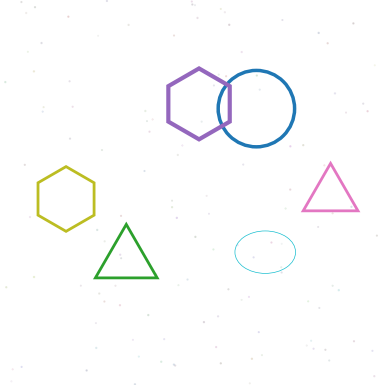[{"shape": "circle", "thickness": 2.5, "radius": 0.5, "center": [0.666, 0.718]}, {"shape": "triangle", "thickness": 2, "radius": 0.46, "center": [0.328, 0.325]}, {"shape": "hexagon", "thickness": 3, "radius": 0.46, "center": [0.517, 0.73]}, {"shape": "triangle", "thickness": 2, "radius": 0.41, "center": [0.859, 0.493]}, {"shape": "hexagon", "thickness": 2, "radius": 0.42, "center": [0.172, 0.483]}, {"shape": "oval", "thickness": 0.5, "radius": 0.39, "center": [0.689, 0.345]}]